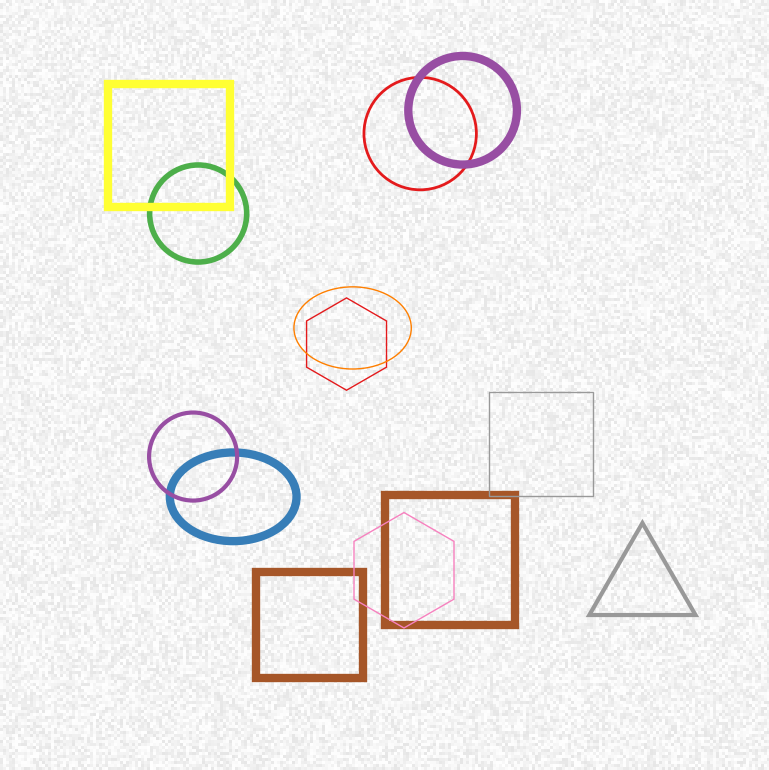[{"shape": "circle", "thickness": 1, "radius": 0.37, "center": [0.546, 0.826]}, {"shape": "hexagon", "thickness": 0.5, "radius": 0.3, "center": [0.45, 0.553]}, {"shape": "oval", "thickness": 3, "radius": 0.41, "center": [0.303, 0.355]}, {"shape": "circle", "thickness": 2, "radius": 0.32, "center": [0.257, 0.723]}, {"shape": "circle", "thickness": 3, "radius": 0.35, "center": [0.601, 0.857]}, {"shape": "circle", "thickness": 1.5, "radius": 0.29, "center": [0.251, 0.407]}, {"shape": "oval", "thickness": 0.5, "radius": 0.38, "center": [0.458, 0.574]}, {"shape": "square", "thickness": 3, "radius": 0.4, "center": [0.219, 0.811]}, {"shape": "square", "thickness": 3, "radius": 0.42, "center": [0.584, 0.272]}, {"shape": "square", "thickness": 3, "radius": 0.35, "center": [0.401, 0.188]}, {"shape": "hexagon", "thickness": 0.5, "radius": 0.37, "center": [0.525, 0.259]}, {"shape": "triangle", "thickness": 1.5, "radius": 0.4, "center": [0.834, 0.241]}, {"shape": "square", "thickness": 0.5, "radius": 0.34, "center": [0.702, 0.423]}]